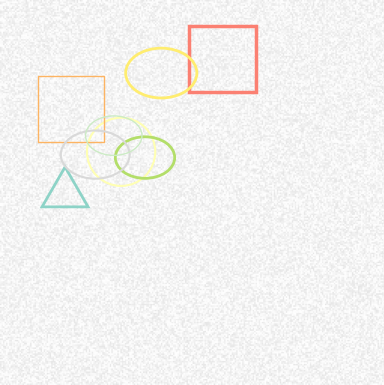[{"shape": "triangle", "thickness": 2, "radius": 0.35, "center": [0.169, 0.497]}, {"shape": "circle", "thickness": 1.5, "radius": 0.44, "center": [0.315, 0.606]}, {"shape": "square", "thickness": 2.5, "radius": 0.43, "center": [0.578, 0.846]}, {"shape": "square", "thickness": 1, "radius": 0.43, "center": [0.184, 0.718]}, {"shape": "oval", "thickness": 2, "radius": 0.39, "center": [0.377, 0.591]}, {"shape": "oval", "thickness": 1.5, "radius": 0.45, "center": [0.247, 0.598]}, {"shape": "oval", "thickness": 1, "radius": 0.37, "center": [0.295, 0.648]}, {"shape": "oval", "thickness": 2, "radius": 0.46, "center": [0.419, 0.81]}]